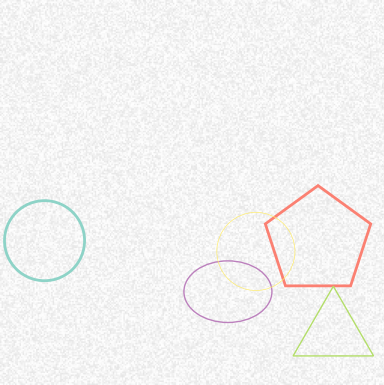[{"shape": "circle", "thickness": 2, "radius": 0.52, "center": [0.116, 0.375]}, {"shape": "pentagon", "thickness": 2, "radius": 0.72, "center": [0.826, 0.374]}, {"shape": "triangle", "thickness": 1, "radius": 0.6, "center": [0.866, 0.136]}, {"shape": "oval", "thickness": 1, "radius": 0.57, "center": [0.592, 0.242]}, {"shape": "circle", "thickness": 0.5, "radius": 0.51, "center": [0.665, 0.347]}]